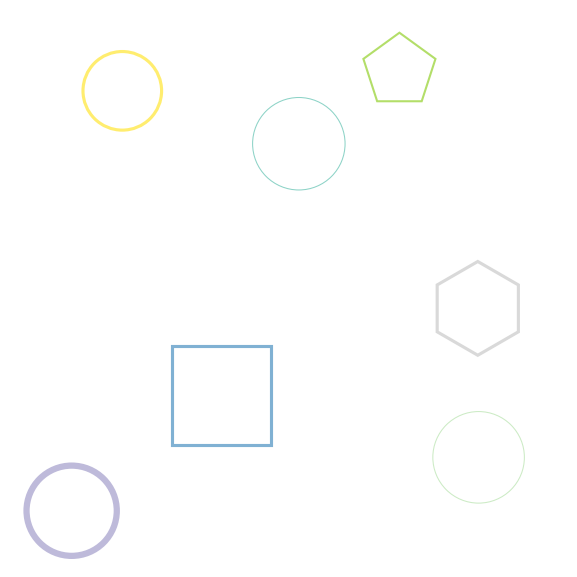[{"shape": "circle", "thickness": 0.5, "radius": 0.4, "center": [0.517, 0.75]}, {"shape": "circle", "thickness": 3, "radius": 0.39, "center": [0.124, 0.115]}, {"shape": "square", "thickness": 1.5, "radius": 0.43, "center": [0.383, 0.315]}, {"shape": "pentagon", "thickness": 1, "radius": 0.33, "center": [0.692, 0.877]}, {"shape": "hexagon", "thickness": 1.5, "radius": 0.41, "center": [0.827, 0.465]}, {"shape": "circle", "thickness": 0.5, "radius": 0.4, "center": [0.829, 0.207]}, {"shape": "circle", "thickness": 1.5, "radius": 0.34, "center": [0.212, 0.842]}]